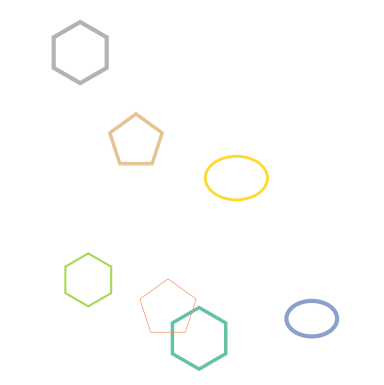[{"shape": "hexagon", "thickness": 2.5, "radius": 0.4, "center": [0.517, 0.121]}, {"shape": "pentagon", "thickness": 0.5, "radius": 0.38, "center": [0.436, 0.199]}, {"shape": "oval", "thickness": 3, "radius": 0.33, "center": [0.81, 0.172]}, {"shape": "hexagon", "thickness": 1.5, "radius": 0.34, "center": [0.229, 0.273]}, {"shape": "oval", "thickness": 2, "radius": 0.4, "center": [0.614, 0.538]}, {"shape": "pentagon", "thickness": 2.5, "radius": 0.36, "center": [0.353, 0.633]}, {"shape": "hexagon", "thickness": 3, "radius": 0.4, "center": [0.208, 0.863]}]